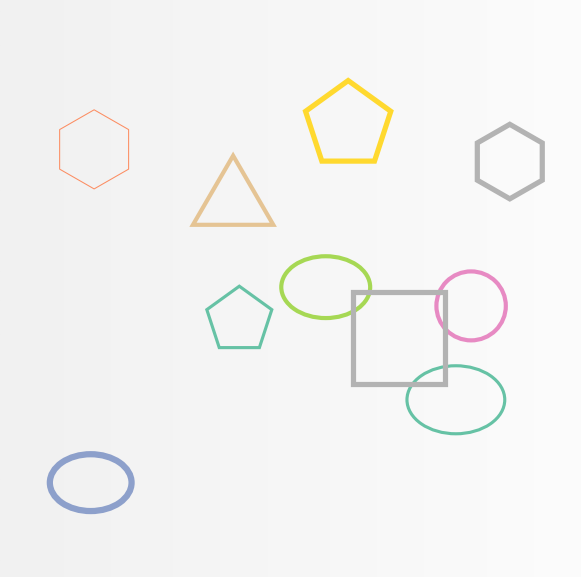[{"shape": "oval", "thickness": 1.5, "radius": 0.42, "center": [0.784, 0.307]}, {"shape": "pentagon", "thickness": 1.5, "radius": 0.29, "center": [0.412, 0.445]}, {"shape": "hexagon", "thickness": 0.5, "radius": 0.34, "center": [0.162, 0.741]}, {"shape": "oval", "thickness": 3, "radius": 0.35, "center": [0.156, 0.163]}, {"shape": "circle", "thickness": 2, "radius": 0.3, "center": [0.811, 0.469]}, {"shape": "oval", "thickness": 2, "radius": 0.38, "center": [0.56, 0.502]}, {"shape": "pentagon", "thickness": 2.5, "radius": 0.39, "center": [0.599, 0.783]}, {"shape": "triangle", "thickness": 2, "radius": 0.4, "center": [0.401, 0.65]}, {"shape": "hexagon", "thickness": 2.5, "radius": 0.32, "center": [0.877, 0.719]}, {"shape": "square", "thickness": 2.5, "radius": 0.39, "center": [0.687, 0.414]}]